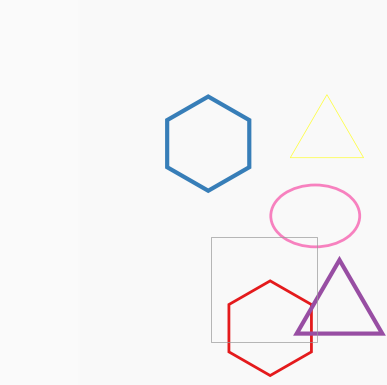[{"shape": "hexagon", "thickness": 2, "radius": 0.61, "center": [0.697, 0.148]}, {"shape": "hexagon", "thickness": 3, "radius": 0.61, "center": [0.537, 0.627]}, {"shape": "triangle", "thickness": 3, "radius": 0.64, "center": [0.876, 0.197]}, {"shape": "triangle", "thickness": 0.5, "radius": 0.55, "center": [0.844, 0.645]}, {"shape": "oval", "thickness": 2, "radius": 0.57, "center": [0.814, 0.439]}, {"shape": "square", "thickness": 0.5, "radius": 0.68, "center": [0.682, 0.248]}]